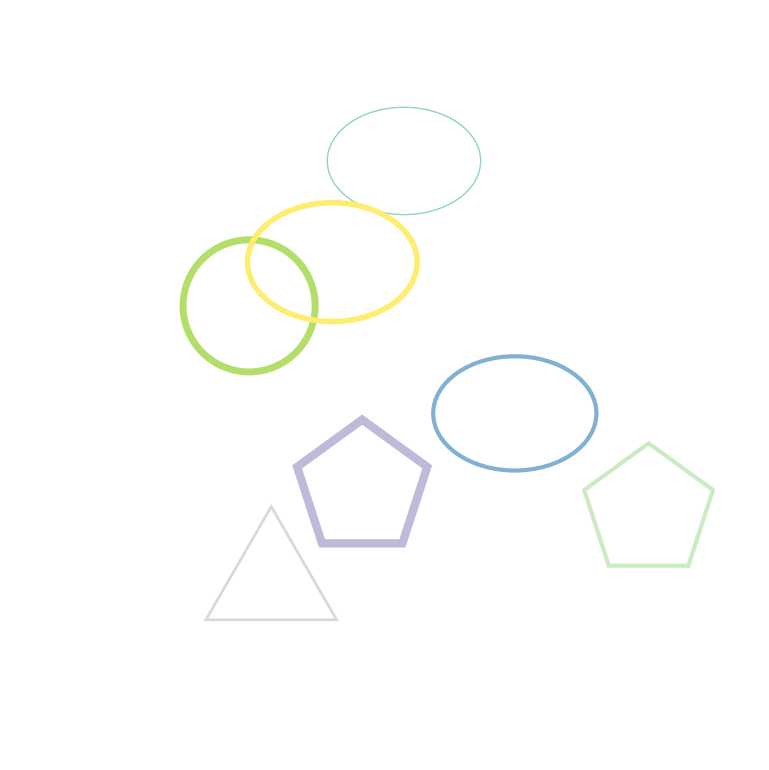[{"shape": "oval", "thickness": 0.5, "radius": 0.5, "center": [0.525, 0.791]}, {"shape": "pentagon", "thickness": 3, "radius": 0.44, "center": [0.47, 0.366]}, {"shape": "oval", "thickness": 1.5, "radius": 0.53, "center": [0.669, 0.463]}, {"shape": "circle", "thickness": 2.5, "radius": 0.43, "center": [0.324, 0.603]}, {"shape": "triangle", "thickness": 1, "radius": 0.49, "center": [0.352, 0.244]}, {"shape": "pentagon", "thickness": 1.5, "radius": 0.44, "center": [0.842, 0.336]}, {"shape": "oval", "thickness": 2, "radius": 0.55, "center": [0.432, 0.66]}]